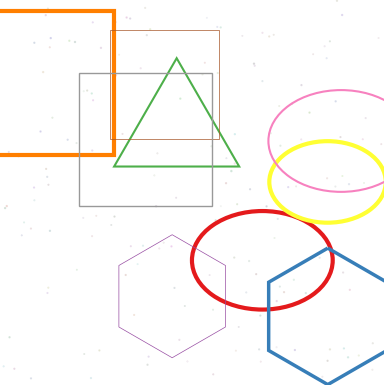[{"shape": "oval", "thickness": 3, "radius": 0.91, "center": [0.681, 0.324]}, {"shape": "hexagon", "thickness": 2.5, "radius": 0.89, "center": [0.851, 0.178]}, {"shape": "triangle", "thickness": 1.5, "radius": 0.94, "center": [0.459, 0.661]}, {"shape": "hexagon", "thickness": 0.5, "radius": 0.8, "center": [0.447, 0.231]}, {"shape": "square", "thickness": 3, "radius": 0.94, "center": [0.11, 0.785]}, {"shape": "oval", "thickness": 3, "radius": 0.76, "center": [0.851, 0.527]}, {"shape": "square", "thickness": 0.5, "radius": 0.71, "center": [0.427, 0.78]}, {"shape": "oval", "thickness": 1.5, "radius": 0.94, "center": [0.886, 0.634]}, {"shape": "square", "thickness": 1, "radius": 0.86, "center": [0.378, 0.638]}]